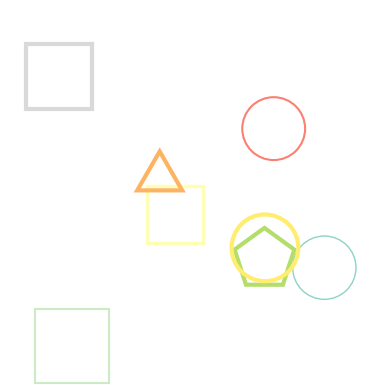[{"shape": "circle", "thickness": 1, "radius": 0.41, "center": [0.842, 0.305]}, {"shape": "square", "thickness": 2.5, "radius": 0.37, "center": [0.455, 0.443]}, {"shape": "circle", "thickness": 1.5, "radius": 0.41, "center": [0.711, 0.666]}, {"shape": "triangle", "thickness": 3, "radius": 0.34, "center": [0.415, 0.539]}, {"shape": "pentagon", "thickness": 3, "radius": 0.41, "center": [0.687, 0.326]}, {"shape": "square", "thickness": 3, "radius": 0.42, "center": [0.153, 0.801]}, {"shape": "square", "thickness": 1.5, "radius": 0.48, "center": [0.187, 0.102]}, {"shape": "circle", "thickness": 3, "radius": 0.43, "center": [0.688, 0.356]}]